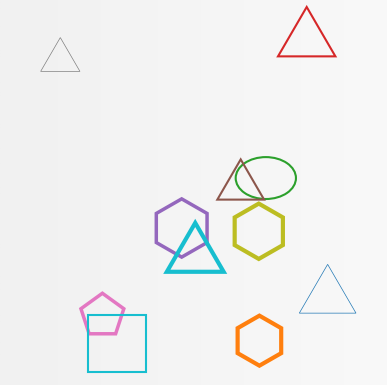[{"shape": "triangle", "thickness": 0.5, "radius": 0.42, "center": [0.846, 0.229]}, {"shape": "hexagon", "thickness": 3, "radius": 0.32, "center": [0.669, 0.115]}, {"shape": "oval", "thickness": 1.5, "radius": 0.39, "center": [0.686, 0.538]}, {"shape": "triangle", "thickness": 1.5, "radius": 0.43, "center": [0.791, 0.896]}, {"shape": "hexagon", "thickness": 2.5, "radius": 0.38, "center": [0.469, 0.408]}, {"shape": "triangle", "thickness": 1.5, "radius": 0.35, "center": [0.621, 0.516]}, {"shape": "pentagon", "thickness": 2.5, "radius": 0.29, "center": [0.264, 0.18]}, {"shape": "triangle", "thickness": 0.5, "radius": 0.29, "center": [0.156, 0.844]}, {"shape": "hexagon", "thickness": 3, "radius": 0.36, "center": [0.668, 0.399]}, {"shape": "square", "thickness": 1.5, "radius": 0.37, "center": [0.302, 0.108]}, {"shape": "triangle", "thickness": 3, "radius": 0.42, "center": [0.504, 0.336]}]